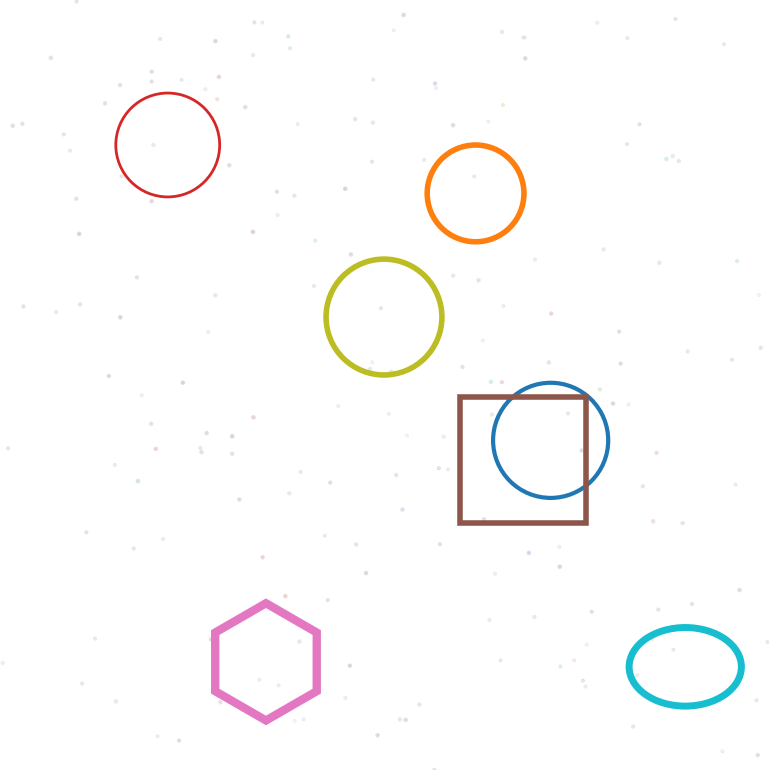[{"shape": "circle", "thickness": 1.5, "radius": 0.37, "center": [0.715, 0.428]}, {"shape": "circle", "thickness": 2, "radius": 0.31, "center": [0.618, 0.749]}, {"shape": "circle", "thickness": 1, "radius": 0.34, "center": [0.218, 0.812]}, {"shape": "square", "thickness": 2, "radius": 0.41, "center": [0.679, 0.403]}, {"shape": "hexagon", "thickness": 3, "radius": 0.38, "center": [0.345, 0.14]}, {"shape": "circle", "thickness": 2, "radius": 0.38, "center": [0.499, 0.588]}, {"shape": "oval", "thickness": 2.5, "radius": 0.36, "center": [0.89, 0.134]}]